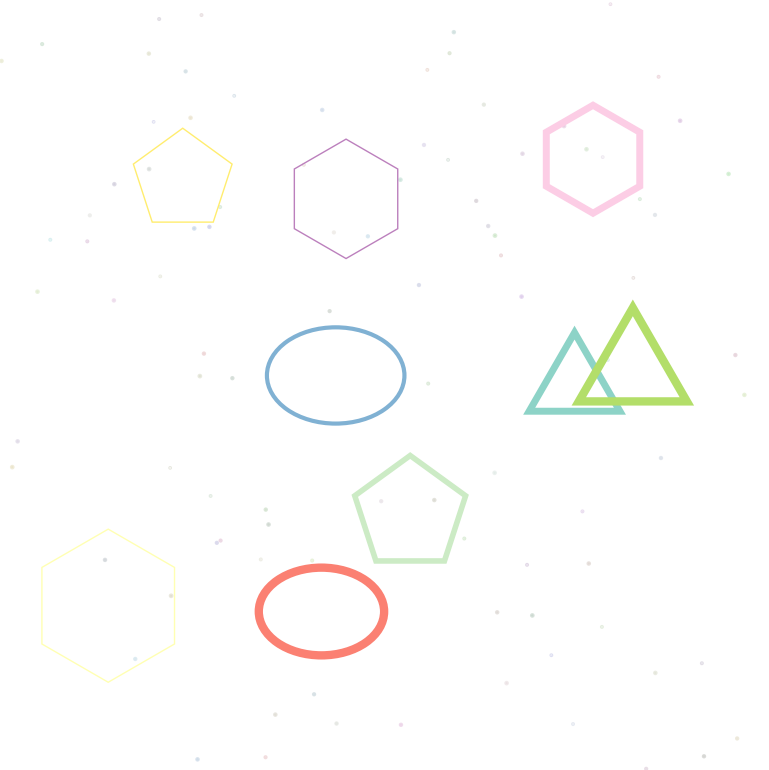[{"shape": "triangle", "thickness": 2.5, "radius": 0.34, "center": [0.746, 0.5]}, {"shape": "hexagon", "thickness": 0.5, "radius": 0.5, "center": [0.141, 0.213]}, {"shape": "oval", "thickness": 3, "radius": 0.41, "center": [0.417, 0.206]}, {"shape": "oval", "thickness": 1.5, "radius": 0.45, "center": [0.436, 0.512]}, {"shape": "triangle", "thickness": 3, "radius": 0.4, "center": [0.822, 0.519]}, {"shape": "hexagon", "thickness": 2.5, "radius": 0.35, "center": [0.77, 0.793]}, {"shape": "hexagon", "thickness": 0.5, "radius": 0.39, "center": [0.449, 0.742]}, {"shape": "pentagon", "thickness": 2, "radius": 0.38, "center": [0.533, 0.333]}, {"shape": "pentagon", "thickness": 0.5, "radius": 0.34, "center": [0.237, 0.766]}]